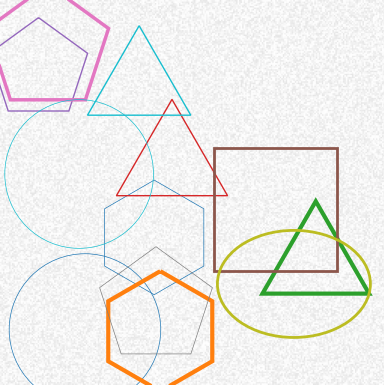[{"shape": "hexagon", "thickness": 0.5, "radius": 0.74, "center": [0.401, 0.383]}, {"shape": "circle", "thickness": 0.5, "radius": 0.98, "center": [0.221, 0.144]}, {"shape": "hexagon", "thickness": 3, "radius": 0.78, "center": [0.416, 0.14]}, {"shape": "triangle", "thickness": 3, "radius": 0.8, "center": [0.82, 0.317]}, {"shape": "triangle", "thickness": 1, "radius": 0.83, "center": [0.447, 0.575]}, {"shape": "pentagon", "thickness": 1, "radius": 0.67, "center": [0.1, 0.82]}, {"shape": "square", "thickness": 2, "radius": 0.8, "center": [0.716, 0.456]}, {"shape": "pentagon", "thickness": 2.5, "radius": 0.83, "center": [0.124, 0.875]}, {"shape": "pentagon", "thickness": 0.5, "radius": 0.77, "center": [0.405, 0.205]}, {"shape": "oval", "thickness": 2, "radius": 0.99, "center": [0.763, 0.263]}, {"shape": "triangle", "thickness": 1, "radius": 0.77, "center": [0.361, 0.778]}, {"shape": "circle", "thickness": 0.5, "radius": 0.97, "center": [0.206, 0.548]}]